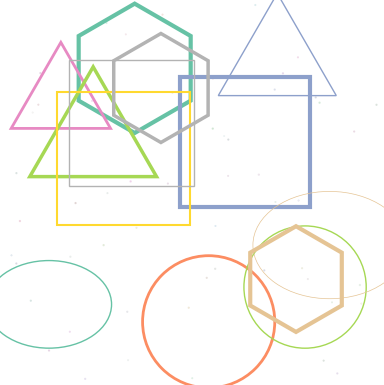[{"shape": "oval", "thickness": 1, "radius": 0.81, "center": [0.127, 0.209]}, {"shape": "hexagon", "thickness": 3, "radius": 0.84, "center": [0.35, 0.823]}, {"shape": "circle", "thickness": 2, "radius": 0.86, "center": [0.542, 0.164]}, {"shape": "square", "thickness": 3, "radius": 0.85, "center": [0.636, 0.632]}, {"shape": "triangle", "thickness": 1, "radius": 0.88, "center": [0.72, 0.84]}, {"shape": "triangle", "thickness": 2, "radius": 0.75, "center": [0.158, 0.741]}, {"shape": "circle", "thickness": 1, "radius": 0.79, "center": [0.792, 0.254]}, {"shape": "triangle", "thickness": 2.5, "radius": 0.95, "center": [0.242, 0.636]}, {"shape": "square", "thickness": 1.5, "radius": 0.86, "center": [0.32, 0.588]}, {"shape": "oval", "thickness": 0.5, "radius": 1.0, "center": [0.856, 0.363]}, {"shape": "hexagon", "thickness": 3, "radius": 0.69, "center": [0.769, 0.275]}, {"shape": "hexagon", "thickness": 2.5, "radius": 0.71, "center": [0.418, 0.771]}, {"shape": "square", "thickness": 1, "radius": 0.81, "center": [0.341, 0.681]}]